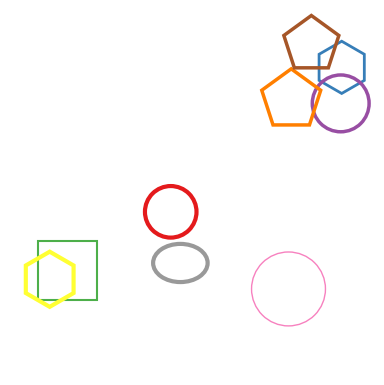[{"shape": "circle", "thickness": 3, "radius": 0.33, "center": [0.443, 0.45]}, {"shape": "hexagon", "thickness": 2, "radius": 0.34, "center": [0.888, 0.825]}, {"shape": "square", "thickness": 1.5, "radius": 0.38, "center": [0.176, 0.297]}, {"shape": "circle", "thickness": 2.5, "radius": 0.37, "center": [0.885, 0.731]}, {"shape": "pentagon", "thickness": 2.5, "radius": 0.4, "center": [0.756, 0.741]}, {"shape": "hexagon", "thickness": 3, "radius": 0.36, "center": [0.129, 0.275]}, {"shape": "pentagon", "thickness": 2.5, "radius": 0.38, "center": [0.809, 0.885]}, {"shape": "circle", "thickness": 1, "radius": 0.48, "center": [0.749, 0.249]}, {"shape": "oval", "thickness": 3, "radius": 0.35, "center": [0.468, 0.317]}]